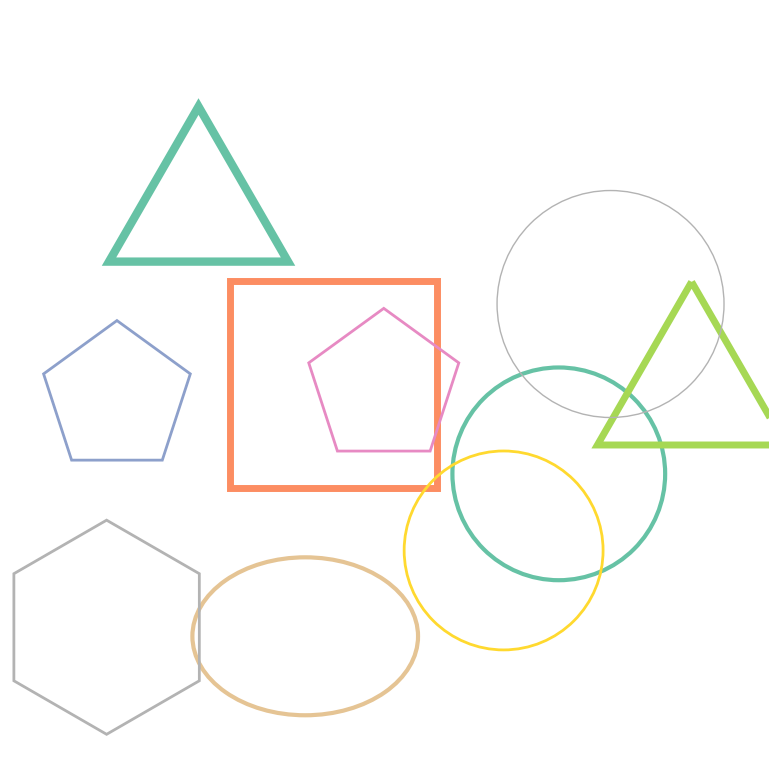[{"shape": "circle", "thickness": 1.5, "radius": 0.69, "center": [0.726, 0.385]}, {"shape": "triangle", "thickness": 3, "radius": 0.67, "center": [0.258, 0.727]}, {"shape": "square", "thickness": 2.5, "radius": 0.67, "center": [0.433, 0.5]}, {"shape": "pentagon", "thickness": 1, "radius": 0.5, "center": [0.152, 0.483]}, {"shape": "pentagon", "thickness": 1, "radius": 0.51, "center": [0.498, 0.497]}, {"shape": "triangle", "thickness": 2.5, "radius": 0.71, "center": [0.898, 0.493]}, {"shape": "circle", "thickness": 1, "radius": 0.65, "center": [0.654, 0.285]}, {"shape": "oval", "thickness": 1.5, "radius": 0.73, "center": [0.396, 0.174]}, {"shape": "circle", "thickness": 0.5, "radius": 0.74, "center": [0.793, 0.605]}, {"shape": "hexagon", "thickness": 1, "radius": 0.7, "center": [0.138, 0.185]}]